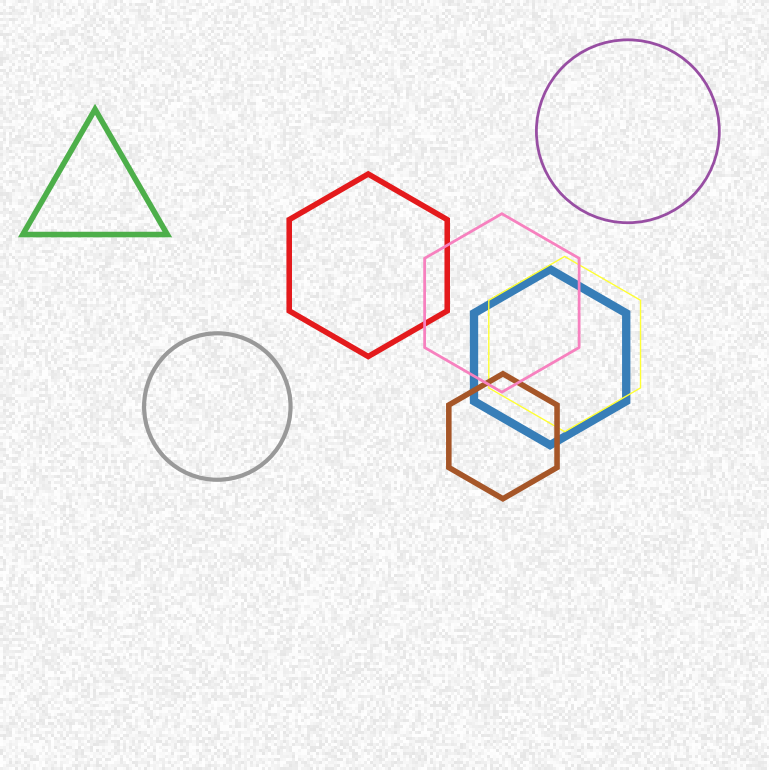[{"shape": "hexagon", "thickness": 2, "radius": 0.59, "center": [0.478, 0.656]}, {"shape": "hexagon", "thickness": 3, "radius": 0.57, "center": [0.714, 0.536]}, {"shape": "triangle", "thickness": 2, "radius": 0.54, "center": [0.123, 0.75]}, {"shape": "circle", "thickness": 1, "radius": 0.59, "center": [0.815, 0.83]}, {"shape": "hexagon", "thickness": 0.5, "radius": 0.57, "center": [0.733, 0.553]}, {"shape": "hexagon", "thickness": 2, "radius": 0.41, "center": [0.653, 0.433]}, {"shape": "hexagon", "thickness": 1, "radius": 0.58, "center": [0.652, 0.607]}, {"shape": "circle", "thickness": 1.5, "radius": 0.48, "center": [0.282, 0.472]}]